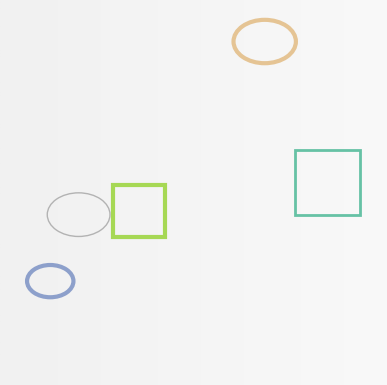[{"shape": "square", "thickness": 2, "radius": 0.42, "center": [0.846, 0.525]}, {"shape": "oval", "thickness": 3, "radius": 0.3, "center": [0.13, 0.27]}, {"shape": "square", "thickness": 3, "radius": 0.34, "center": [0.359, 0.453]}, {"shape": "oval", "thickness": 3, "radius": 0.4, "center": [0.683, 0.892]}, {"shape": "oval", "thickness": 1, "radius": 0.4, "center": [0.203, 0.442]}]